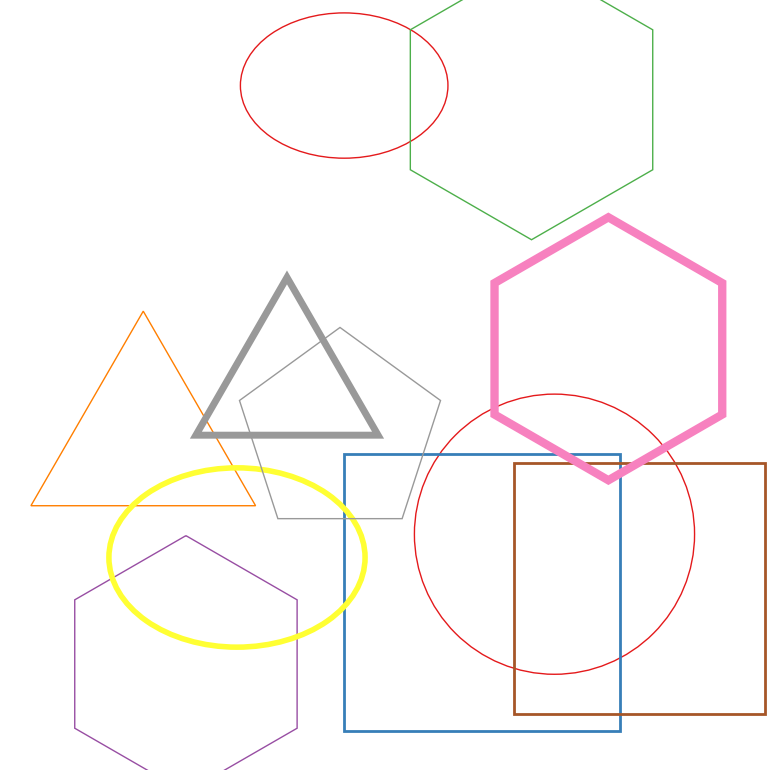[{"shape": "circle", "thickness": 0.5, "radius": 0.91, "center": [0.72, 0.306]}, {"shape": "oval", "thickness": 0.5, "radius": 0.67, "center": [0.447, 0.889]}, {"shape": "square", "thickness": 1, "radius": 0.9, "center": [0.626, 0.231]}, {"shape": "hexagon", "thickness": 0.5, "radius": 0.91, "center": [0.69, 0.87]}, {"shape": "hexagon", "thickness": 0.5, "radius": 0.83, "center": [0.241, 0.138]}, {"shape": "triangle", "thickness": 0.5, "radius": 0.84, "center": [0.186, 0.427]}, {"shape": "oval", "thickness": 2, "radius": 0.83, "center": [0.308, 0.276]}, {"shape": "square", "thickness": 1, "radius": 0.82, "center": [0.831, 0.236]}, {"shape": "hexagon", "thickness": 3, "radius": 0.85, "center": [0.79, 0.547]}, {"shape": "triangle", "thickness": 2.5, "radius": 0.68, "center": [0.373, 0.503]}, {"shape": "pentagon", "thickness": 0.5, "radius": 0.69, "center": [0.442, 0.437]}]